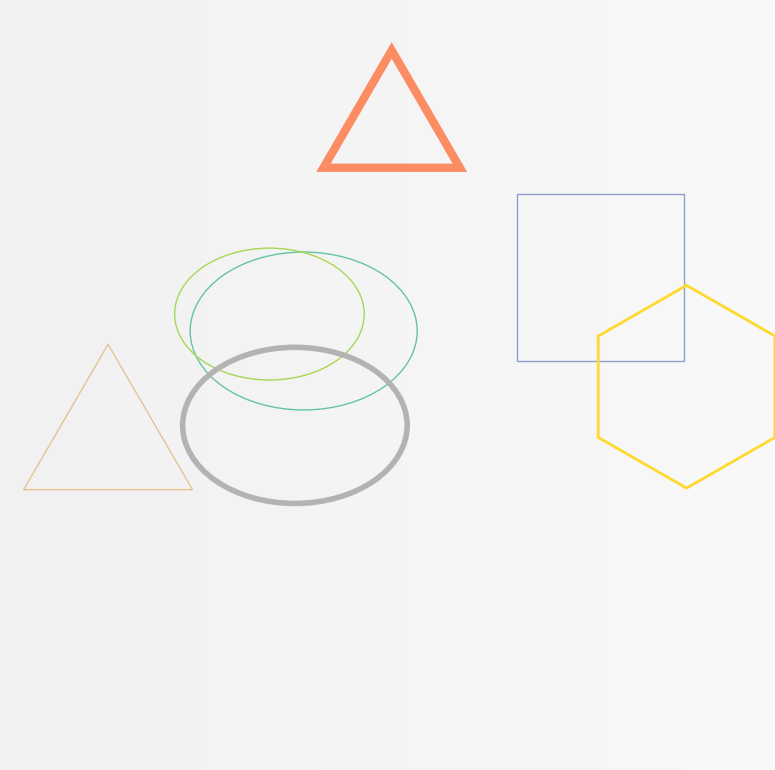[{"shape": "oval", "thickness": 0.5, "radius": 0.73, "center": [0.392, 0.57]}, {"shape": "triangle", "thickness": 3, "radius": 0.51, "center": [0.505, 0.833]}, {"shape": "square", "thickness": 0.5, "radius": 0.54, "center": [0.775, 0.64]}, {"shape": "oval", "thickness": 0.5, "radius": 0.61, "center": [0.348, 0.592]}, {"shape": "hexagon", "thickness": 1, "radius": 0.66, "center": [0.886, 0.498]}, {"shape": "triangle", "thickness": 0.5, "radius": 0.63, "center": [0.139, 0.427]}, {"shape": "oval", "thickness": 2, "radius": 0.72, "center": [0.381, 0.448]}]